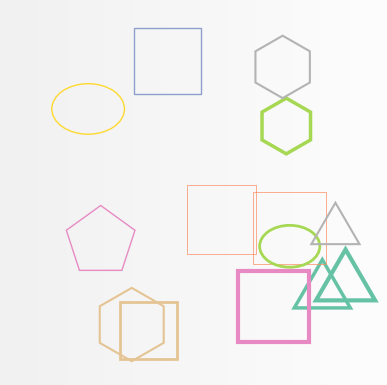[{"shape": "triangle", "thickness": 2.5, "radius": 0.42, "center": [0.832, 0.242]}, {"shape": "triangle", "thickness": 3, "radius": 0.44, "center": [0.892, 0.264]}, {"shape": "square", "thickness": 0.5, "radius": 0.47, "center": [0.747, 0.408]}, {"shape": "square", "thickness": 0.5, "radius": 0.45, "center": [0.571, 0.429]}, {"shape": "square", "thickness": 1, "radius": 0.43, "center": [0.433, 0.842]}, {"shape": "pentagon", "thickness": 1, "radius": 0.47, "center": [0.26, 0.373]}, {"shape": "square", "thickness": 3, "radius": 0.46, "center": [0.706, 0.203]}, {"shape": "hexagon", "thickness": 2.5, "radius": 0.36, "center": [0.739, 0.673]}, {"shape": "oval", "thickness": 2, "radius": 0.39, "center": [0.748, 0.36]}, {"shape": "oval", "thickness": 1, "radius": 0.47, "center": [0.227, 0.717]}, {"shape": "hexagon", "thickness": 1.5, "radius": 0.48, "center": [0.34, 0.157]}, {"shape": "square", "thickness": 2, "radius": 0.37, "center": [0.383, 0.141]}, {"shape": "hexagon", "thickness": 1.5, "radius": 0.41, "center": [0.729, 0.826]}, {"shape": "triangle", "thickness": 1.5, "radius": 0.36, "center": [0.866, 0.402]}]